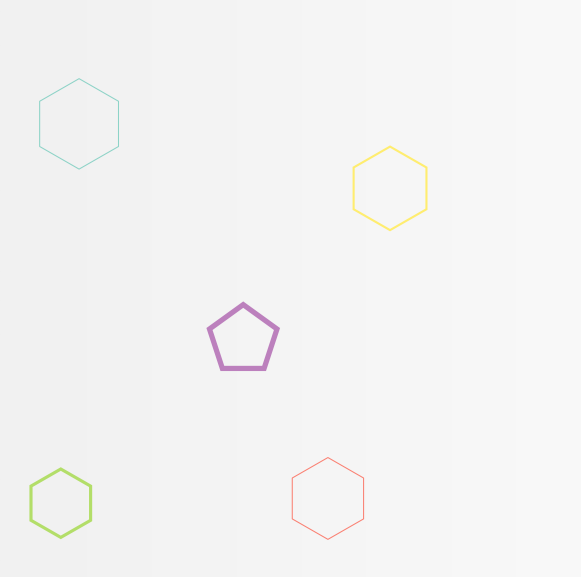[{"shape": "hexagon", "thickness": 0.5, "radius": 0.39, "center": [0.136, 0.785]}, {"shape": "hexagon", "thickness": 0.5, "radius": 0.35, "center": [0.564, 0.136]}, {"shape": "hexagon", "thickness": 1.5, "radius": 0.3, "center": [0.105, 0.128]}, {"shape": "pentagon", "thickness": 2.5, "radius": 0.31, "center": [0.418, 0.411]}, {"shape": "hexagon", "thickness": 1, "radius": 0.36, "center": [0.671, 0.673]}]